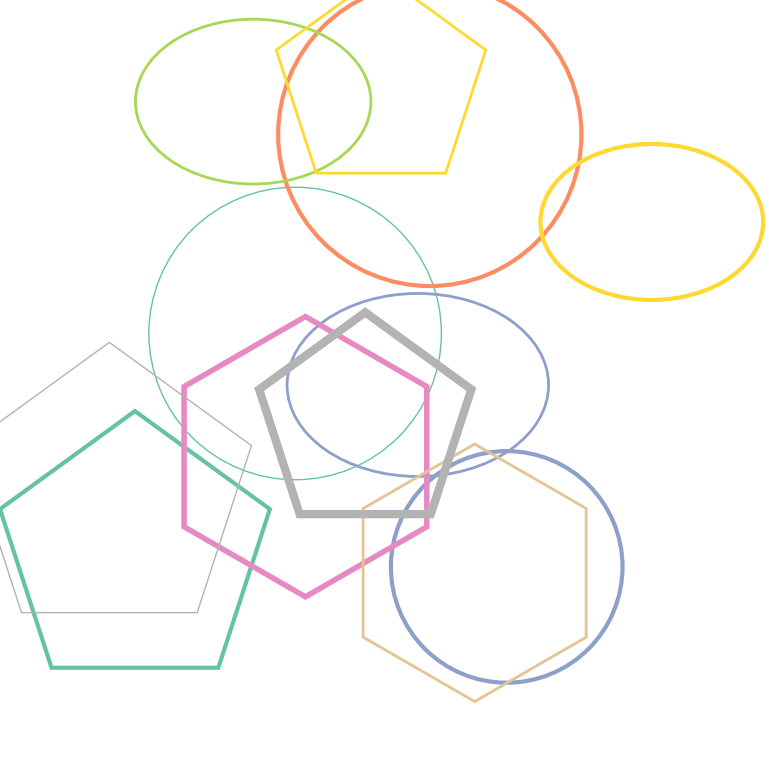[{"shape": "circle", "thickness": 0.5, "radius": 0.95, "center": [0.383, 0.567]}, {"shape": "pentagon", "thickness": 1.5, "radius": 0.92, "center": [0.175, 0.282]}, {"shape": "circle", "thickness": 1.5, "radius": 0.98, "center": [0.558, 0.825]}, {"shape": "circle", "thickness": 1.5, "radius": 0.75, "center": [0.658, 0.264]}, {"shape": "oval", "thickness": 1, "radius": 0.85, "center": [0.543, 0.5]}, {"shape": "hexagon", "thickness": 2, "radius": 0.91, "center": [0.397, 0.407]}, {"shape": "oval", "thickness": 1, "radius": 0.76, "center": [0.329, 0.868]}, {"shape": "oval", "thickness": 1.5, "radius": 0.72, "center": [0.847, 0.712]}, {"shape": "pentagon", "thickness": 1, "radius": 0.72, "center": [0.495, 0.891]}, {"shape": "hexagon", "thickness": 1, "radius": 0.84, "center": [0.616, 0.256]}, {"shape": "pentagon", "thickness": 0.5, "radius": 0.97, "center": [0.142, 0.361]}, {"shape": "pentagon", "thickness": 3, "radius": 0.72, "center": [0.474, 0.449]}]